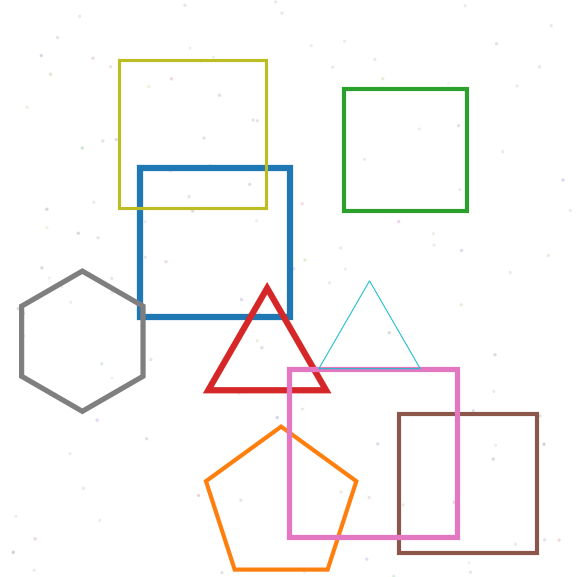[{"shape": "square", "thickness": 3, "radius": 0.65, "center": [0.373, 0.58]}, {"shape": "pentagon", "thickness": 2, "radius": 0.68, "center": [0.487, 0.124]}, {"shape": "square", "thickness": 2, "radius": 0.53, "center": [0.702, 0.74]}, {"shape": "triangle", "thickness": 3, "radius": 0.59, "center": [0.463, 0.382]}, {"shape": "square", "thickness": 2, "radius": 0.6, "center": [0.811, 0.162]}, {"shape": "square", "thickness": 2.5, "radius": 0.73, "center": [0.647, 0.215]}, {"shape": "hexagon", "thickness": 2.5, "radius": 0.61, "center": [0.143, 0.408]}, {"shape": "square", "thickness": 1.5, "radius": 0.64, "center": [0.334, 0.767]}, {"shape": "triangle", "thickness": 0.5, "radius": 0.51, "center": [0.64, 0.411]}]